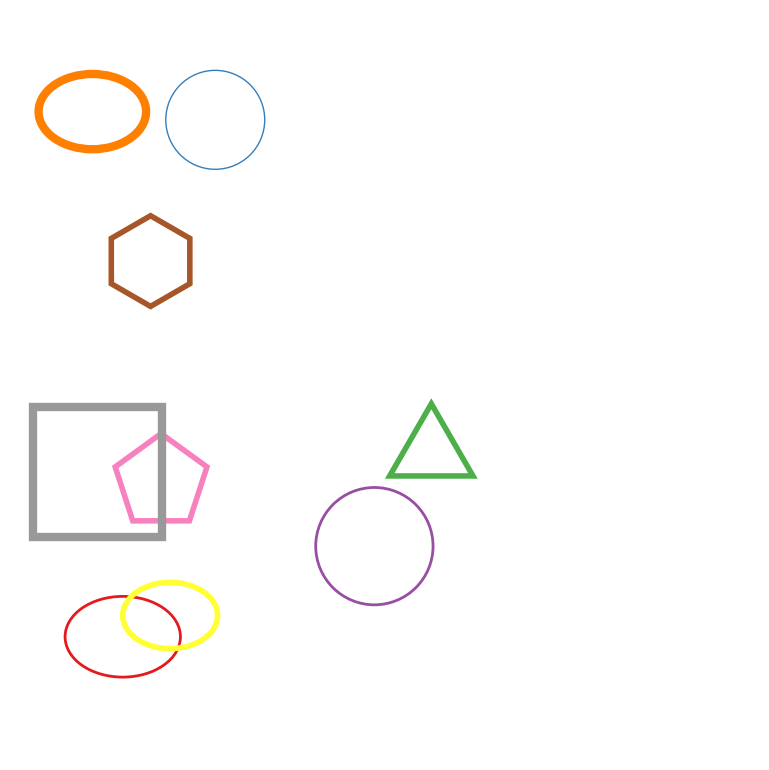[{"shape": "oval", "thickness": 1, "radius": 0.37, "center": [0.159, 0.173]}, {"shape": "circle", "thickness": 0.5, "radius": 0.32, "center": [0.28, 0.844]}, {"shape": "triangle", "thickness": 2, "radius": 0.31, "center": [0.56, 0.413]}, {"shape": "circle", "thickness": 1, "radius": 0.38, "center": [0.486, 0.291]}, {"shape": "oval", "thickness": 3, "radius": 0.35, "center": [0.12, 0.855]}, {"shape": "oval", "thickness": 2, "radius": 0.31, "center": [0.221, 0.201]}, {"shape": "hexagon", "thickness": 2, "radius": 0.29, "center": [0.196, 0.661]}, {"shape": "pentagon", "thickness": 2, "radius": 0.31, "center": [0.209, 0.374]}, {"shape": "square", "thickness": 3, "radius": 0.42, "center": [0.127, 0.387]}]